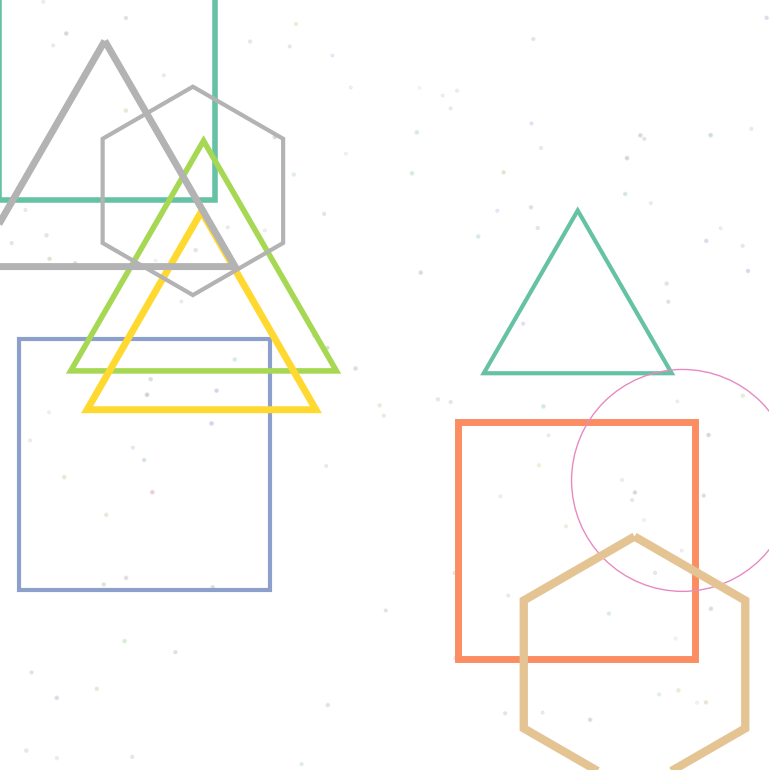[{"shape": "triangle", "thickness": 1.5, "radius": 0.7, "center": [0.75, 0.586]}, {"shape": "square", "thickness": 2, "radius": 0.7, "center": [0.139, 0.881]}, {"shape": "square", "thickness": 2.5, "radius": 0.77, "center": [0.749, 0.298]}, {"shape": "square", "thickness": 1.5, "radius": 0.82, "center": [0.187, 0.397]}, {"shape": "circle", "thickness": 0.5, "radius": 0.72, "center": [0.886, 0.376]}, {"shape": "triangle", "thickness": 2, "radius": 1.0, "center": [0.264, 0.618]}, {"shape": "triangle", "thickness": 2.5, "radius": 0.86, "center": [0.262, 0.554]}, {"shape": "hexagon", "thickness": 3, "radius": 0.83, "center": [0.824, 0.137]}, {"shape": "triangle", "thickness": 2.5, "radius": 0.98, "center": [0.136, 0.752]}, {"shape": "hexagon", "thickness": 1.5, "radius": 0.68, "center": [0.25, 0.752]}]